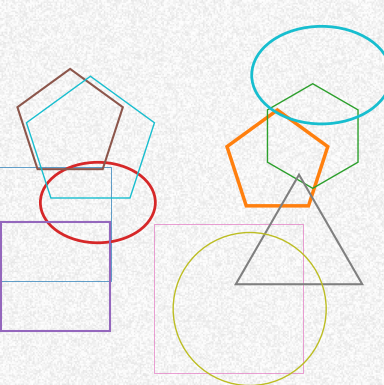[{"shape": "square", "thickness": 0.5, "radius": 0.74, "center": [0.142, 0.418]}, {"shape": "pentagon", "thickness": 2.5, "radius": 0.69, "center": [0.72, 0.577]}, {"shape": "hexagon", "thickness": 1, "radius": 0.68, "center": [0.812, 0.647]}, {"shape": "oval", "thickness": 2, "radius": 0.75, "center": [0.254, 0.474]}, {"shape": "square", "thickness": 1.5, "radius": 0.71, "center": [0.144, 0.282]}, {"shape": "pentagon", "thickness": 1.5, "radius": 0.72, "center": [0.182, 0.677]}, {"shape": "square", "thickness": 0.5, "radius": 0.97, "center": [0.594, 0.225]}, {"shape": "triangle", "thickness": 1.5, "radius": 0.95, "center": [0.777, 0.357]}, {"shape": "circle", "thickness": 1, "radius": 0.99, "center": [0.649, 0.197]}, {"shape": "pentagon", "thickness": 1, "radius": 0.87, "center": [0.235, 0.627]}, {"shape": "oval", "thickness": 2, "radius": 0.91, "center": [0.835, 0.805]}]